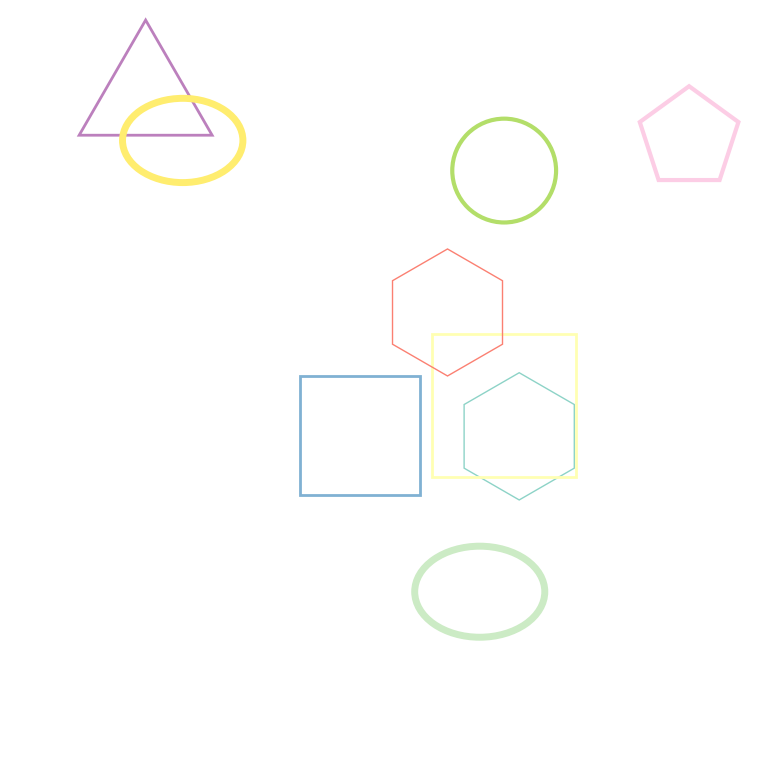[{"shape": "hexagon", "thickness": 0.5, "radius": 0.41, "center": [0.674, 0.433]}, {"shape": "square", "thickness": 1, "radius": 0.46, "center": [0.654, 0.473]}, {"shape": "hexagon", "thickness": 0.5, "radius": 0.41, "center": [0.581, 0.594]}, {"shape": "square", "thickness": 1, "radius": 0.39, "center": [0.468, 0.434]}, {"shape": "circle", "thickness": 1.5, "radius": 0.34, "center": [0.655, 0.778]}, {"shape": "pentagon", "thickness": 1.5, "radius": 0.34, "center": [0.895, 0.821]}, {"shape": "triangle", "thickness": 1, "radius": 0.5, "center": [0.189, 0.874]}, {"shape": "oval", "thickness": 2.5, "radius": 0.42, "center": [0.623, 0.232]}, {"shape": "oval", "thickness": 2.5, "radius": 0.39, "center": [0.237, 0.818]}]